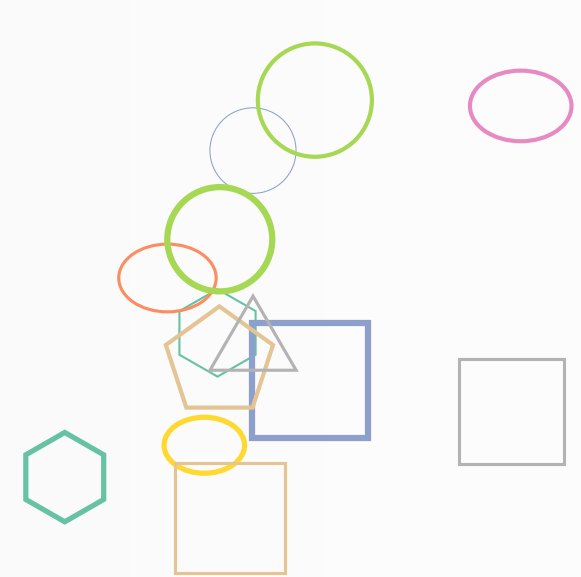[{"shape": "hexagon", "thickness": 1, "radius": 0.38, "center": [0.374, 0.423]}, {"shape": "hexagon", "thickness": 2.5, "radius": 0.39, "center": [0.111, 0.173]}, {"shape": "oval", "thickness": 1.5, "radius": 0.42, "center": [0.288, 0.518]}, {"shape": "circle", "thickness": 0.5, "radius": 0.37, "center": [0.435, 0.738]}, {"shape": "square", "thickness": 3, "radius": 0.5, "center": [0.534, 0.34]}, {"shape": "oval", "thickness": 2, "radius": 0.44, "center": [0.896, 0.816]}, {"shape": "circle", "thickness": 2, "radius": 0.49, "center": [0.542, 0.826]}, {"shape": "circle", "thickness": 3, "radius": 0.45, "center": [0.378, 0.585]}, {"shape": "oval", "thickness": 2.5, "radius": 0.35, "center": [0.352, 0.228]}, {"shape": "square", "thickness": 1.5, "radius": 0.48, "center": [0.396, 0.102]}, {"shape": "pentagon", "thickness": 2, "radius": 0.48, "center": [0.378, 0.372]}, {"shape": "square", "thickness": 1.5, "radius": 0.45, "center": [0.88, 0.287]}, {"shape": "triangle", "thickness": 1.5, "radius": 0.43, "center": [0.435, 0.401]}]